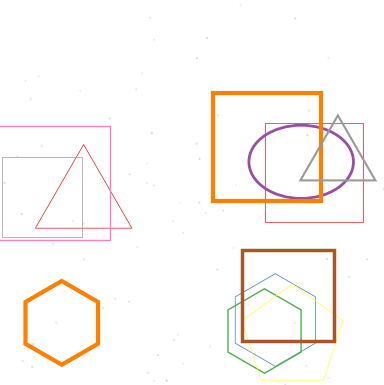[{"shape": "triangle", "thickness": 0.5, "radius": 0.72, "center": [0.217, 0.48]}, {"shape": "square", "thickness": 0.5, "radius": 0.64, "center": [0.816, 0.551]}, {"shape": "hexagon", "thickness": 0.5, "radius": 0.6, "center": [0.715, 0.169]}, {"shape": "hexagon", "thickness": 1, "radius": 0.55, "center": [0.687, 0.14]}, {"shape": "oval", "thickness": 2, "radius": 0.68, "center": [0.782, 0.58]}, {"shape": "hexagon", "thickness": 3, "radius": 0.54, "center": [0.16, 0.161]}, {"shape": "square", "thickness": 3, "radius": 0.71, "center": [0.693, 0.618]}, {"shape": "pentagon", "thickness": 0.5, "radius": 0.69, "center": [0.759, 0.124]}, {"shape": "square", "thickness": 2.5, "radius": 0.59, "center": [0.748, 0.232]}, {"shape": "square", "thickness": 1, "radius": 0.74, "center": [0.137, 0.526]}, {"shape": "triangle", "thickness": 1.5, "radius": 0.56, "center": [0.878, 0.588]}, {"shape": "square", "thickness": 0.5, "radius": 0.52, "center": [0.11, 0.488]}]